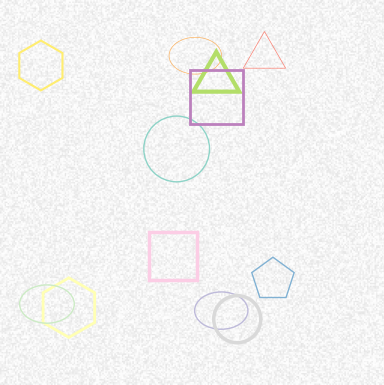[{"shape": "circle", "thickness": 1, "radius": 0.43, "center": [0.459, 0.613]}, {"shape": "hexagon", "thickness": 2, "radius": 0.39, "center": [0.179, 0.201]}, {"shape": "oval", "thickness": 1, "radius": 0.35, "center": [0.575, 0.193]}, {"shape": "triangle", "thickness": 0.5, "radius": 0.32, "center": [0.687, 0.855]}, {"shape": "pentagon", "thickness": 1, "radius": 0.29, "center": [0.709, 0.274]}, {"shape": "oval", "thickness": 0.5, "radius": 0.34, "center": [0.507, 0.855]}, {"shape": "triangle", "thickness": 3, "radius": 0.34, "center": [0.562, 0.796]}, {"shape": "square", "thickness": 2.5, "radius": 0.31, "center": [0.45, 0.335]}, {"shape": "circle", "thickness": 2.5, "radius": 0.31, "center": [0.616, 0.171]}, {"shape": "square", "thickness": 2, "radius": 0.35, "center": [0.563, 0.748]}, {"shape": "oval", "thickness": 1, "radius": 0.36, "center": [0.122, 0.21]}, {"shape": "hexagon", "thickness": 1.5, "radius": 0.32, "center": [0.106, 0.83]}]